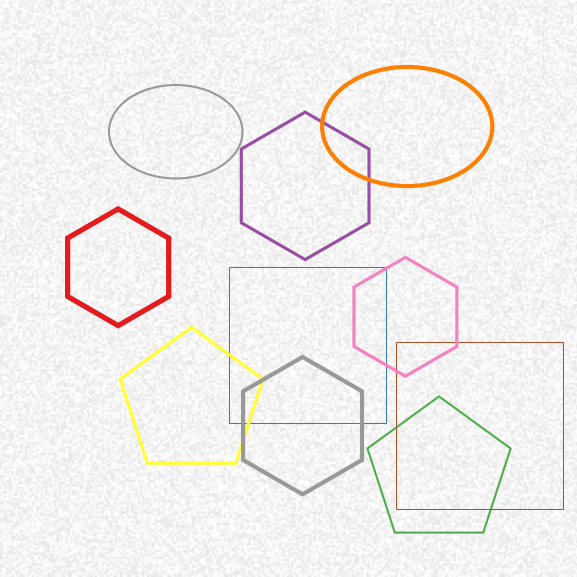[{"shape": "hexagon", "thickness": 2.5, "radius": 0.51, "center": [0.205, 0.536]}, {"shape": "square", "thickness": 0.5, "radius": 0.68, "center": [0.533, 0.401]}, {"shape": "pentagon", "thickness": 1, "radius": 0.65, "center": [0.76, 0.182]}, {"shape": "hexagon", "thickness": 1.5, "radius": 0.64, "center": [0.528, 0.677]}, {"shape": "oval", "thickness": 2, "radius": 0.74, "center": [0.705, 0.78]}, {"shape": "pentagon", "thickness": 1.5, "radius": 0.65, "center": [0.332, 0.302]}, {"shape": "square", "thickness": 0.5, "radius": 0.72, "center": [0.83, 0.263]}, {"shape": "hexagon", "thickness": 1.5, "radius": 0.51, "center": [0.702, 0.451]}, {"shape": "oval", "thickness": 1, "radius": 0.58, "center": [0.304, 0.771]}, {"shape": "hexagon", "thickness": 2, "radius": 0.59, "center": [0.524, 0.262]}]